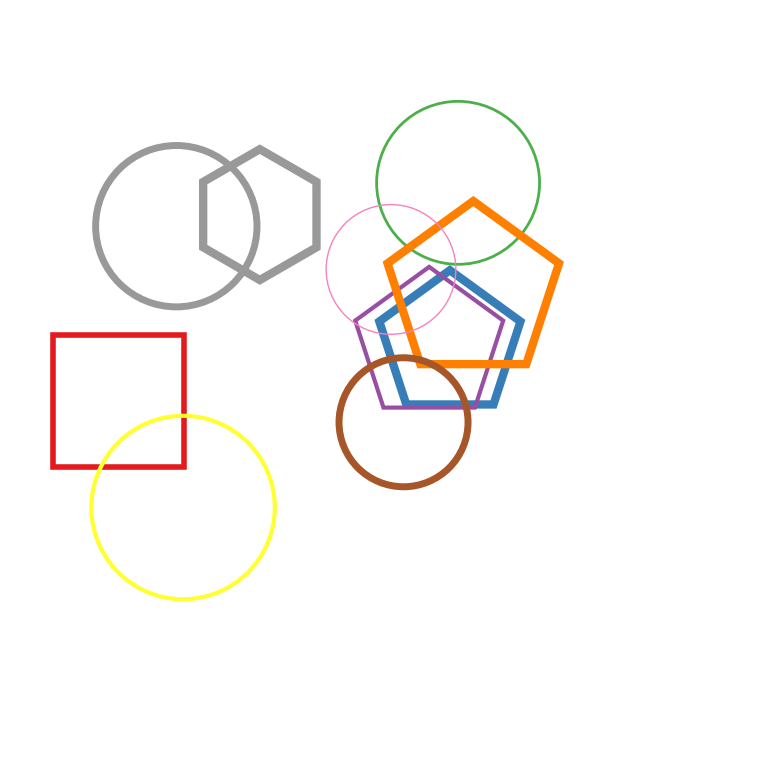[{"shape": "square", "thickness": 2, "radius": 0.43, "center": [0.154, 0.479]}, {"shape": "pentagon", "thickness": 3, "radius": 0.48, "center": [0.584, 0.553]}, {"shape": "circle", "thickness": 1, "radius": 0.53, "center": [0.595, 0.763]}, {"shape": "pentagon", "thickness": 1.5, "radius": 0.51, "center": [0.557, 0.552]}, {"shape": "pentagon", "thickness": 3, "radius": 0.59, "center": [0.615, 0.622]}, {"shape": "circle", "thickness": 1.5, "radius": 0.6, "center": [0.238, 0.341]}, {"shape": "circle", "thickness": 2.5, "radius": 0.42, "center": [0.524, 0.452]}, {"shape": "circle", "thickness": 0.5, "radius": 0.42, "center": [0.508, 0.65]}, {"shape": "circle", "thickness": 2.5, "radius": 0.52, "center": [0.229, 0.706]}, {"shape": "hexagon", "thickness": 3, "radius": 0.42, "center": [0.337, 0.721]}]